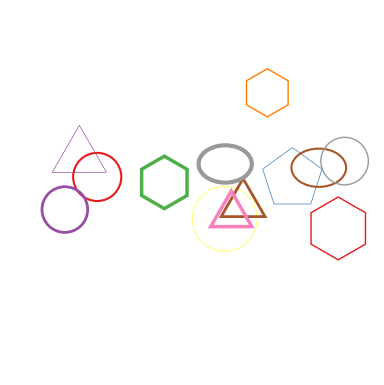[{"shape": "hexagon", "thickness": 1, "radius": 0.41, "center": [0.879, 0.407]}, {"shape": "circle", "thickness": 1.5, "radius": 0.31, "center": [0.253, 0.54]}, {"shape": "pentagon", "thickness": 0.5, "radius": 0.41, "center": [0.759, 0.536]}, {"shape": "hexagon", "thickness": 2.5, "radius": 0.34, "center": [0.427, 0.526]}, {"shape": "triangle", "thickness": 0.5, "radius": 0.41, "center": [0.206, 0.593]}, {"shape": "circle", "thickness": 2, "radius": 0.3, "center": [0.168, 0.456]}, {"shape": "hexagon", "thickness": 1, "radius": 0.31, "center": [0.694, 0.759]}, {"shape": "circle", "thickness": 0.5, "radius": 0.42, "center": [0.583, 0.432]}, {"shape": "triangle", "thickness": 2, "radius": 0.33, "center": [0.631, 0.47]}, {"shape": "oval", "thickness": 1.5, "radius": 0.36, "center": [0.828, 0.564]}, {"shape": "triangle", "thickness": 2.5, "radius": 0.31, "center": [0.601, 0.442]}, {"shape": "oval", "thickness": 3, "radius": 0.35, "center": [0.585, 0.574]}, {"shape": "circle", "thickness": 1, "radius": 0.31, "center": [0.895, 0.582]}]